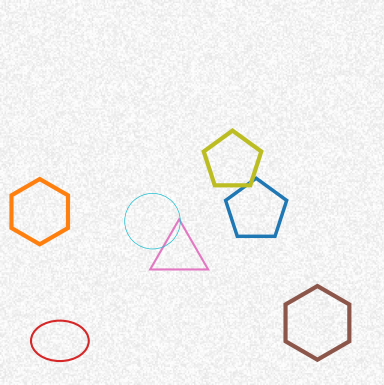[{"shape": "pentagon", "thickness": 2.5, "radius": 0.42, "center": [0.665, 0.454]}, {"shape": "hexagon", "thickness": 3, "radius": 0.42, "center": [0.103, 0.45]}, {"shape": "oval", "thickness": 1.5, "radius": 0.38, "center": [0.156, 0.115]}, {"shape": "hexagon", "thickness": 3, "radius": 0.48, "center": [0.825, 0.161]}, {"shape": "triangle", "thickness": 1.5, "radius": 0.43, "center": [0.465, 0.344]}, {"shape": "pentagon", "thickness": 3, "radius": 0.39, "center": [0.604, 0.582]}, {"shape": "circle", "thickness": 0.5, "radius": 0.36, "center": [0.396, 0.426]}]